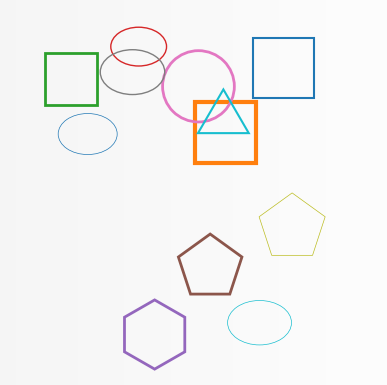[{"shape": "oval", "thickness": 0.5, "radius": 0.38, "center": [0.226, 0.652]}, {"shape": "square", "thickness": 1.5, "radius": 0.39, "center": [0.732, 0.823]}, {"shape": "square", "thickness": 3, "radius": 0.39, "center": [0.583, 0.656]}, {"shape": "square", "thickness": 2, "radius": 0.34, "center": [0.182, 0.794]}, {"shape": "oval", "thickness": 1, "radius": 0.36, "center": [0.358, 0.879]}, {"shape": "hexagon", "thickness": 2, "radius": 0.45, "center": [0.399, 0.131]}, {"shape": "pentagon", "thickness": 2, "radius": 0.43, "center": [0.542, 0.306]}, {"shape": "circle", "thickness": 2, "radius": 0.46, "center": [0.512, 0.776]}, {"shape": "oval", "thickness": 1, "radius": 0.42, "center": [0.342, 0.813]}, {"shape": "pentagon", "thickness": 0.5, "radius": 0.45, "center": [0.754, 0.409]}, {"shape": "oval", "thickness": 0.5, "radius": 0.41, "center": [0.67, 0.162]}, {"shape": "triangle", "thickness": 1.5, "radius": 0.38, "center": [0.576, 0.692]}]